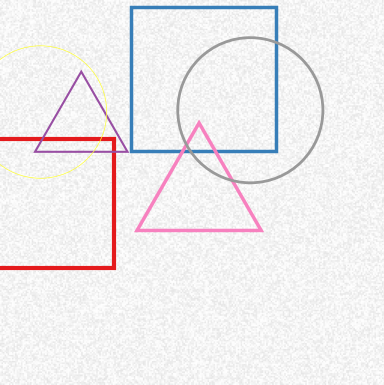[{"shape": "square", "thickness": 3, "radius": 0.84, "center": [0.13, 0.472]}, {"shape": "square", "thickness": 2.5, "radius": 0.94, "center": [0.528, 0.794]}, {"shape": "triangle", "thickness": 1.5, "radius": 0.69, "center": [0.211, 0.675]}, {"shape": "circle", "thickness": 0.5, "radius": 0.86, "center": [0.105, 0.709]}, {"shape": "triangle", "thickness": 2.5, "radius": 0.93, "center": [0.517, 0.494]}, {"shape": "circle", "thickness": 2, "radius": 0.94, "center": [0.65, 0.714]}]